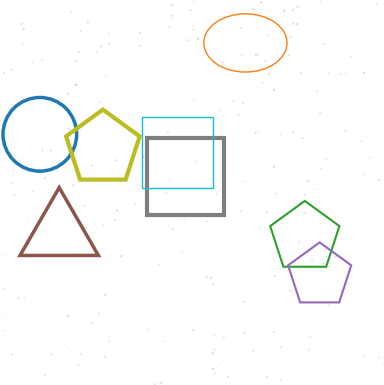[{"shape": "circle", "thickness": 2.5, "radius": 0.48, "center": [0.103, 0.651]}, {"shape": "oval", "thickness": 1, "radius": 0.54, "center": [0.637, 0.888]}, {"shape": "pentagon", "thickness": 1.5, "radius": 0.47, "center": [0.792, 0.384]}, {"shape": "pentagon", "thickness": 1.5, "radius": 0.43, "center": [0.83, 0.284]}, {"shape": "triangle", "thickness": 2.5, "radius": 0.59, "center": [0.154, 0.395]}, {"shape": "square", "thickness": 3, "radius": 0.5, "center": [0.482, 0.541]}, {"shape": "pentagon", "thickness": 3, "radius": 0.5, "center": [0.267, 0.615]}, {"shape": "square", "thickness": 1, "radius": 0.46, "center": [0.461, 0.604]}]